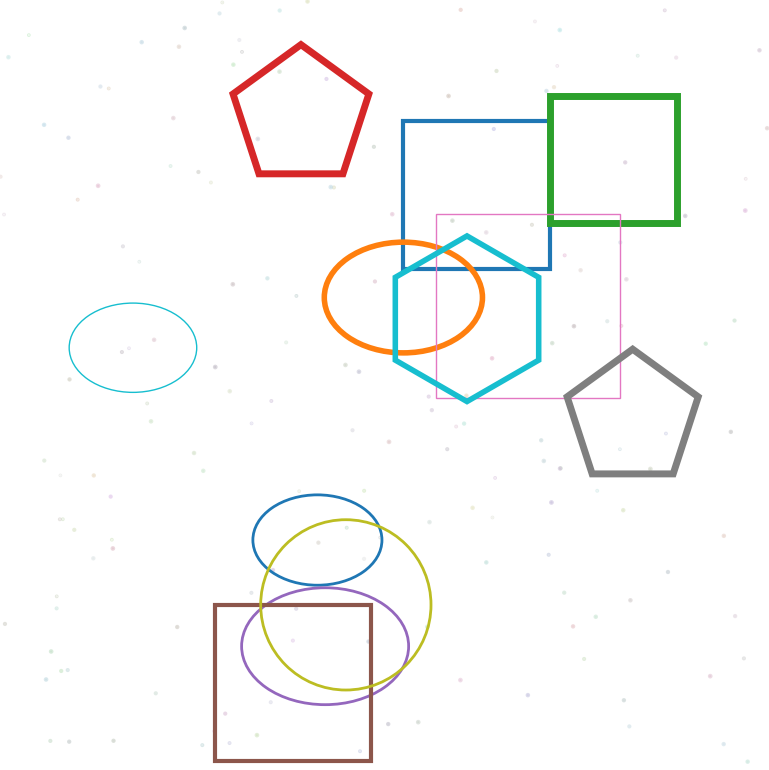[{"shape": "oval", "thickness": 1, "radius": 0.42, "center": [0.412, 0.299]}, {"shape": "square", "thickness": 1.5, "radius": 0.48, "center": [0.619, 0.747]}, {"shape": "oval", "thickness": 2, "radius": 0.51, "center": [0.524, 0.614]}, {"shape": "square", "thickness": 2.5, "radius": 0.41, "center": [0.797, 0.793]}, {"shape": "pentagon", "thickness": 2.5, "radius": 0.46, "center": [0.391, 0.849]}, {"shape": "oval", "thickness": 1, "radius": 0.54, "center": [0.422, 0.161]}, {"shape": "square", "thickness": 1.5, "radius": 0.51, "center": [0.381, 0.113]}, {"shape": "square", "thickness": 0.5, "radius": 0.6, "center": [0.686, 0.602]}, {"shape": "pentagon", "thickness": 2.5, "radius": 0.45, "center": [0.822, 0.457]}, {"shape": "circle", "thickness": 1, "radius": 0.55, "center": [0.449, 0.214]}, {"shape": "oval", "thickness": 0.5, "radius": 0.41, "center": [0.173, 0.548]}, {"shape": "hexagon", "thickness": 2, "radius": 0.54, "center": [0.606, 0.586]}]